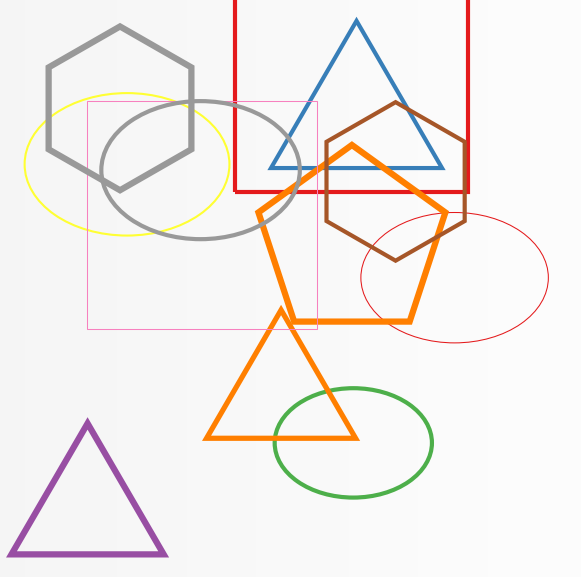[{"shape": "square", "thickness": 2, "radius": 1.0, "center": [0.605, 0.867]}, {"shape": "oval", "thickness": 0.5, "radius": 0.81, "center": [0.782, 0.518]}, {"shape": "triangle", "thickness": 2, "radius": 0.85, "center": [0.613, 0.793]}, {"shape": "oval", "thickness": 2, "radius": 0.68, "center": [0.608, 0.232]}, {"shape": "triangle", "thickness": 3, "radius": 0.76, "center": [0.151, 0.115]}, {"shape": "pentagon", "thickness": 3, "radius": 0.85, "center": [0.605, 0.579]}, {"shape": "triangle", "thickness": 2.5, "radius": 0.74, "center": [0.484, 0.314]}, {"shape": "oval", "thickness": 1, "radius": 0.88, "center": [0.219, 0.715]}, {"shape": "hexagon", "thickness": 2, "radius": 0.69, "center": [0.681, 0.685]}, {"shape": "square", "thickness": 0.5, "radius": 0.99, "center": [0.347, 0.627]}, {"shape": "hexagon", "thickness": 3, "radius": 0.71, "center": [0.206, 0.812]}, {"shape": "oval", "thickness": 2, "radius": 0.85, "center": [0.345, 0.705]}]